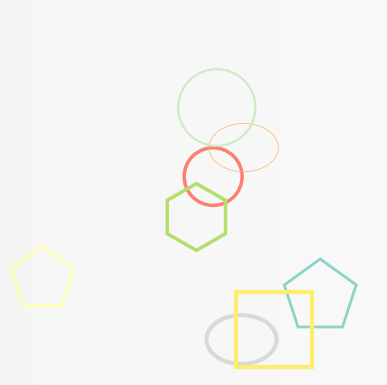[{"shape": "pentagon", "thickness": 2, "radius": 0.49, "center": [0.826, 0.23]}, {"shape": "pentagon", "thickness": 2, "radius": 0.42, "center": [0.109, 0.275]}, {"shape": "circle", "thickness": 2.5, "radius": 0.37, "center": [0.55, 0.541]}, {"shape": "oval", "thickness": 0.5, "radius": 0.45, "center": [0.629, 0.617]}, {"shape": "hexagon", "thickness": 2.5, "radius": 0.43, "center": [0.507, 0.436]}, {"shape": "oval", "thickness": 3, "radius": 0.45, "center": [0.623, 0.118]}, {"shape": "circle", "thickness": 1.5, "radius": 0.5, "center": [0.559, 0.721]}, {"shape": "square", "thickness": 3, "radius": 0.49, "center": [0.707, 0.145]}]